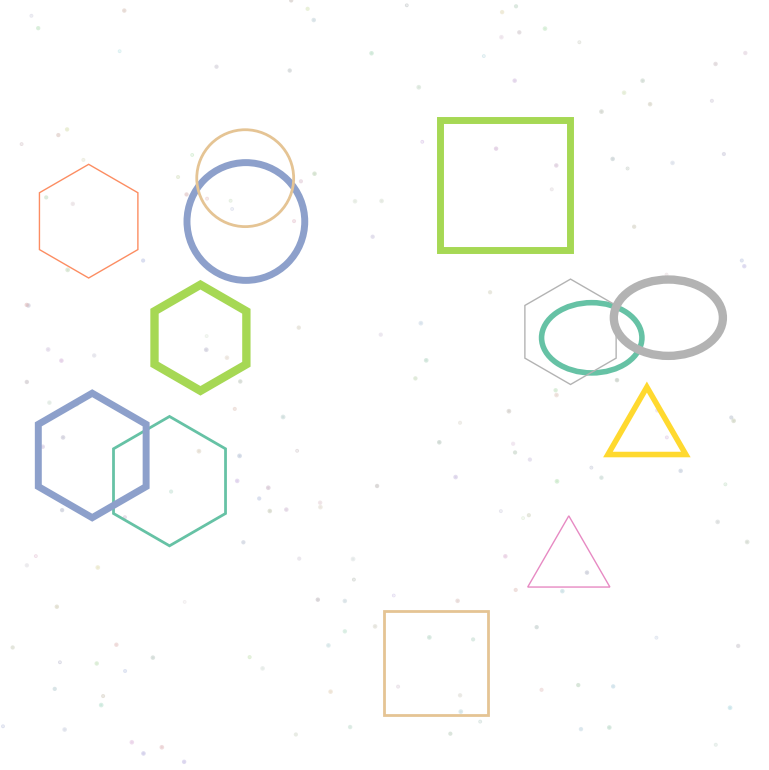[{"shape": "oval", "thickness": 2, "radius": 0.33, "center": [0.769, 0.561]}, {"shape": "hexagon", "thickness": 1, "radius": 0.42, "center": [0.22, 0.375]}, {"shape": "hexagon", "thickness": 0.5, "radius": 0.37, "center": [0.115, 0.713]}, {"shape": "hexagon", "thickness": 2.5, "radius": 0.4, "center": [0.12, 0.409]}, {"shape": "circle", "thickness": 2.5, "radius": 0.38, "center": [0.319, 0.712]}, {"shape": "triangle", "thickness": 0.5, "radius": 0.31, "center": [0.739, 0.268]}, {"shape": "square", "thickness": 2.5, "radius": 0.42, "center": [0.656, 0.759]}, {"shape": "hexagon", "thickness": 3, "radius": 0.34, "center": [0.26, 0.561]}, {"shape": "triangle", "thickness": 2, "radius": 0.29, "center": [0.84, 0.439]}, {"shape": "square", "thickness": 1, "radius": 0.34, "center": [0.566, 0.139]}, {"shape": "circle", "thickness": 1, "radius": 0.31, "center": [0.318, 0.769]}, {"shape": "hexagon", "thickness": 0.5, "radius": 0.34, "center": [0.741, 0.569]}, {"shape": "oval", "thickness": 3, "radius": 0.35, "center": [0.868, 0.587]}]